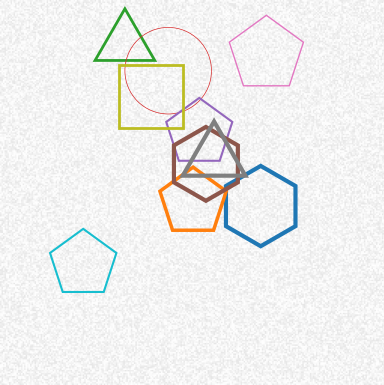[{"shape": "hexagon", "thickness": 3, "radius": 0.52, "center": [0.677, 0.465]}, {"shape": "pentagon", "thickness": 2.5, "radius": 0.45, "center": [0.502, 0.475]}, {"shape": "triangle", "thickness": 2, "radius": 0.45, "center": [0.324, 0.888]}, {"shape": "circle", "thickness": 0.5, "radius": 0.56, "center": [0.437, 0.816]}, {"shape": "pentagon", "thickness": 1.5, "radius": 0.45, "center": [0.518, 0.655]}, {"shape": "hexagon", "thickness": 3, "radius": 0.48, "center": [0.535, 0.574]}, {"shape": "pentagon", "thickness": 1, "radius": 0.51, "center": [0.692, 0.859]}, {"shape": "triangle", "thickness": 3, "radius": 0.47, "center": [0.556, 0.591]}, {"shape": "square", "thickness": 2, "radius": 0.41, "center": [0.392, 0.75]}, {"shape": "pentagon", "thickness": 1.5, "radius": 0.45, "center": [0.216, 0.315]}]